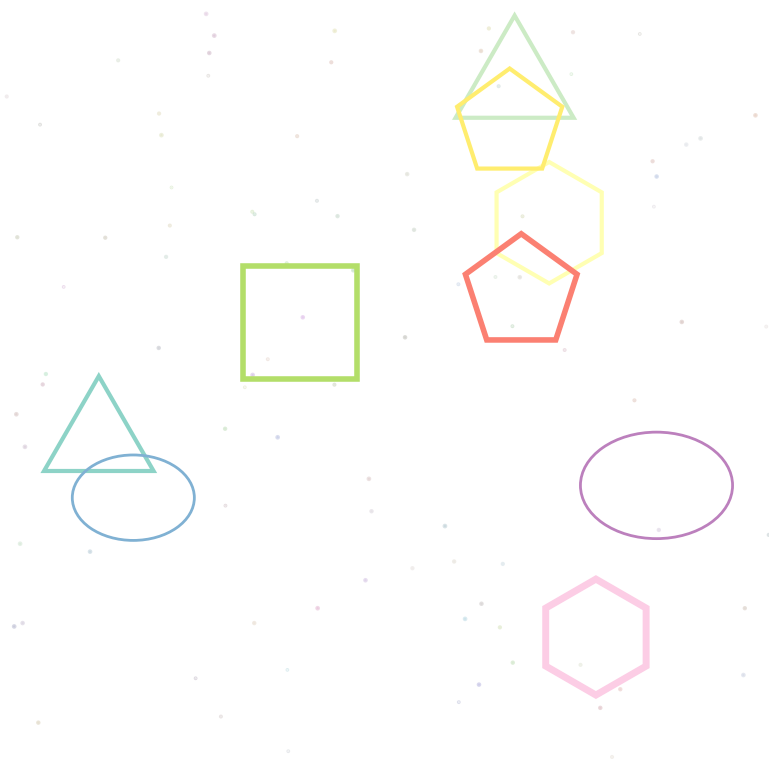[{"shape": "triangle", "thickness": 1.5, "radius": 0.41, "center": [0.128, 0.429]}, {"shape": "hexagon", "thickness": 1.5, "radius": 0.39, "center": [0.713, 0.711]}, {"shape": "pentagon", "thickness": 2, "radius": 0.38, "center": [0.677, 0.62]}, {"shape": "oval", "thickness": 1, "radius": 0.4, "center": [0.173, 0.354]}, {"shape": "square", "thickness": 2, "radius": 0.37, "center": [0.39, 0.581]}, {"shape": "hexagon", "thickness": 2.5, "radius": 0.38, "center": [0.774, 0.173]}, {"shape": "oval", "thickness": 1, "radius": 0.49, "center": [0.853, 0.37]}, {"shape": "triangle", "thickness": 1.5, "radius": 0.44, "center": [0.668, 0.891]}, {"shape": "pentagon", "thickness": 1.5, "radius": 0.36, "center": [0.662, 0.839]}]